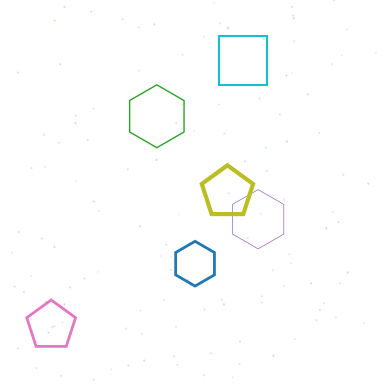[{"shape": "hexagon", "thickness": 2, "radius": 0.29, "center": [0.507, 0.315]}, {"shape": "hexagon", "thickness": 1, "radius": 0.41, "center": [0.407, 0.698]}, {"shape": "hexagon", "thickness": 0.5, "radius": 0.39, "center": [0.67, 0.431]}, {"shape": "pentagon", "thickness": 2, "radius": 0.33, "center": [0.133, 0.154]}, {"shape": "pentagon", "thickness": 3, "radius": 0.35, "center": [0.591, 0.501]}, {"shape": "square", "thickness": 1.5, "radius": 0.32, "center": [0.631, 0.842]}]